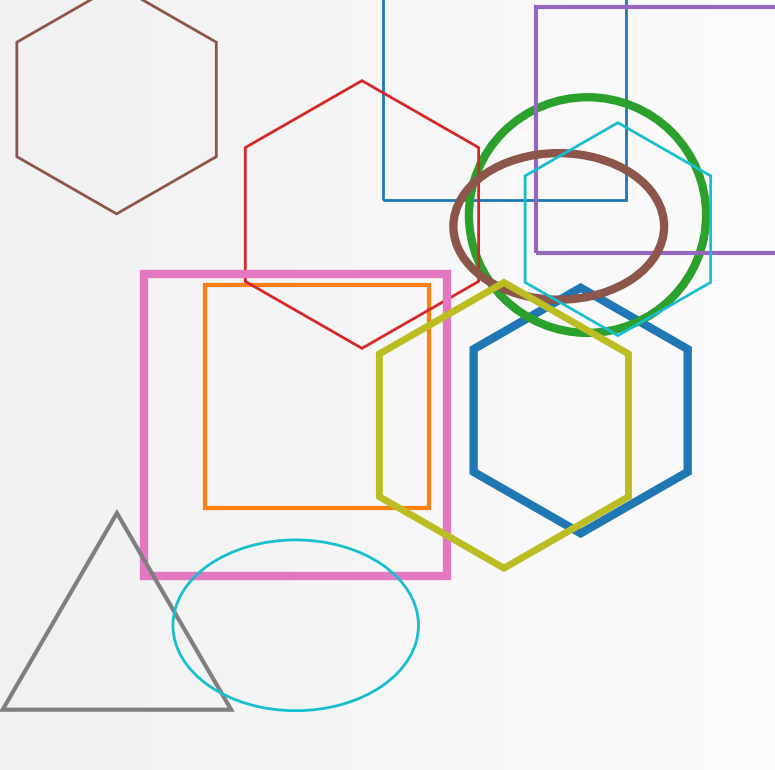[{"shape": "hexagon", "thickness": 3, "radius": 0.8, "center": [0.749, 0.467]}, {"shape": "square", "thickness": 1, "radius": 0.79, "center": [0.651, 0.898]}, {"shape": "square", "thickness": 1.5, "radius": 0.72, "center": [0.409, 0.485]}, {"shape": "circle", "thickness": 3, "radius": 0.77, "center": [0.758, 0.721]}, {"shape": "hexagon", "thickness": 1, "radius": 0.87, "center": [0.467, 0.721]}, {"shape": "square", "thickness": 1.5, "radius": 0.8, "center": [0.851, 0.831]}, {"shape": "oval", "thickness": 3, "radius": 0.68, "center": [0.721, 0.706]}, {"shape": "hexagon", "thickness": 1, "radius": 0.74, "center": [0.15, 0.871]}, {"shape": "square", "thickness": 3, "radius": 0.98, "center": [0.381, 0.448]}, {"shape": "triangle", "thickness": 1.5, "radius": 0.85, "center": [0.151, 0.163]}, {"shape": "hexagon", "thickness": 2.5, "radius": 0.93, "center": [0.65, 0.448]}, {"shape": "oval", "thickness": 1, "radius": 0.79, "center": [0.382, 0.188]}, {"shape": "hexagon", "thickness": 1, "radius": 0.69, "center": [0.797, 0.702]}]